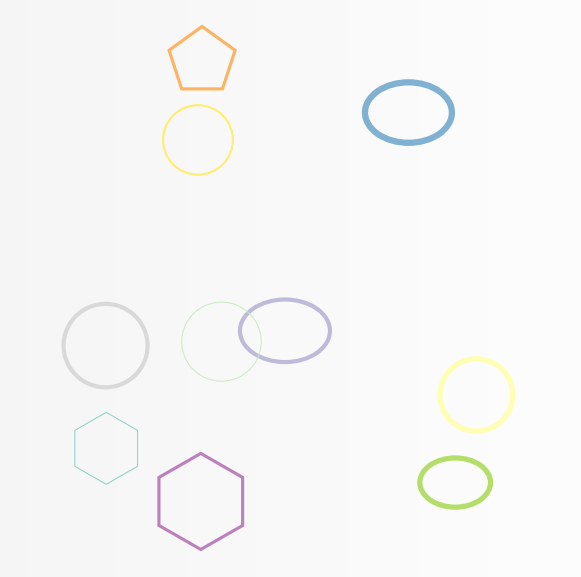[{"shape": "hexagon", "thickness": 0.5, "radius": 0.31, "center": [0.183, 0.223]}, {"shape": "circle", "thickness": 2.5, "radius": 0.31, "center": [0.82, 0.315]}, {"shape": "oval", "thickness": 2, "radius": 0.39, "center": [0.49, 0.426]}, {"shape": "oval", "thickness": 3, "radius": 0.37, "center": [0.703, 0.804]}, {"shape": "pentagon", "thickness": 1.5, "radius": 0.3, "center": [0.348, 0.894]}, {"shape": "oval", "thickness": 2.5, "radius": 0.3, "center": [0.783, 0.164]}, {"shape": "circle", "thickness": 2, "radius": 0.36, "center": [0.182, 0.401]}, {"shape": "hexagon", "thickness": 1.5, "radius": 0.42, "center": [0.345, 0.131]}, {"shape": "circle", "thickness": 0.5, "radius": 0.34, "center": [0.381, 0.408]}, {"shape": "circle", "thickness": 1, "radius": 0.3, "center": [0.341, 0.757]}]